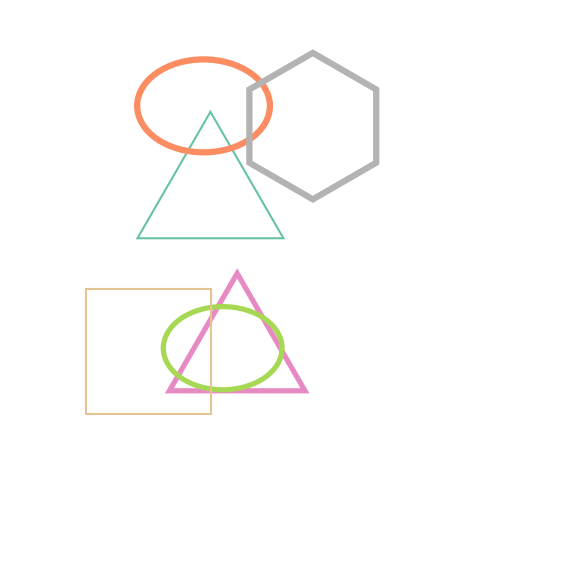[{"shape": "triangle", "thickness": 1, "radius": 0.73, "center": [0.364, 0.66]}, {"shape": "oval", "thickness": 3, "radius": 0.57, "center": [0.352, 0.816]}, {"shape": "triangle", "thickness": 2.5, "radius": 0.68, "center": [0.411, 0.39]}, {"shape": "oval", "thickness": 2.5, "radius": 0.51, "center": [0.386, 0.396]}, {"shape": "square", "thickness": 1, "radius": 0.54, "center": [0.257, 0.391]}, {"shape": "hexagon", "thickness": 3, "radius": 0.63, "center": [0.542, 0.781]}]